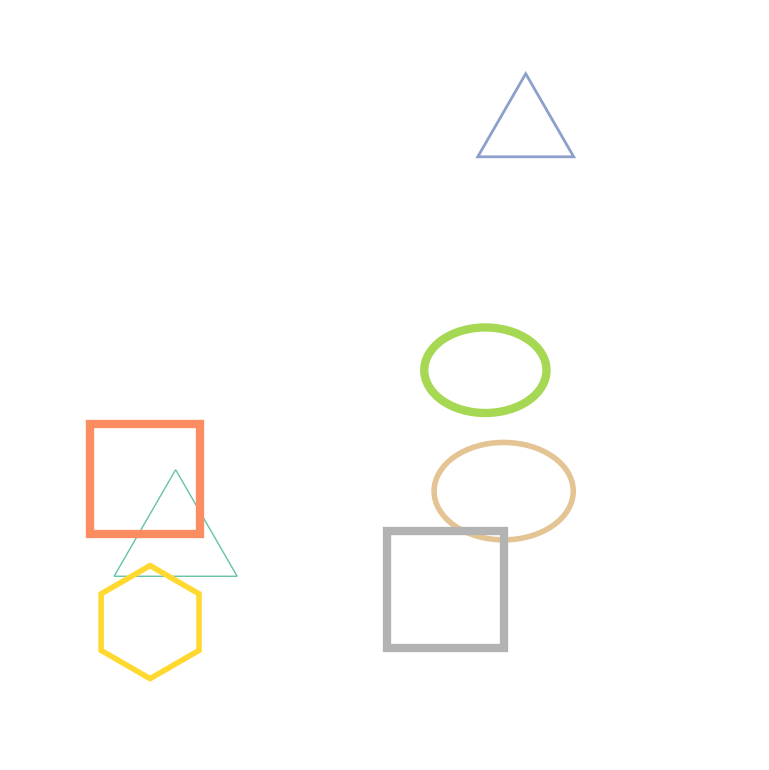[{"shape": "triangle", "thickness": 0.5, "radius": 0.46, "center": [0.228, 0.298]}, {"shape": "square", "thickness": 3, "radius": 0.36, "center": [0.188, 0.377]}, {"shape": "triangle", "thickness": 1, "radius": 0.36, "center": [0.683, 0.832]}, {"shape": "oval", "thickness": 3, "radius": 0.4, "center": [0.63, 0.519]}, {"shape": "hexagon", "thickness": 2, "radius": 0.37, "center": [0.195, 0.192]}, {"shape": "oval", "thickness": 2, "radius": 0.45, "center": [0.654, 0.362]}, {"shape": "square", "thickness": 3, "radius": 0.38, "center": [0.579, 0.234]}]